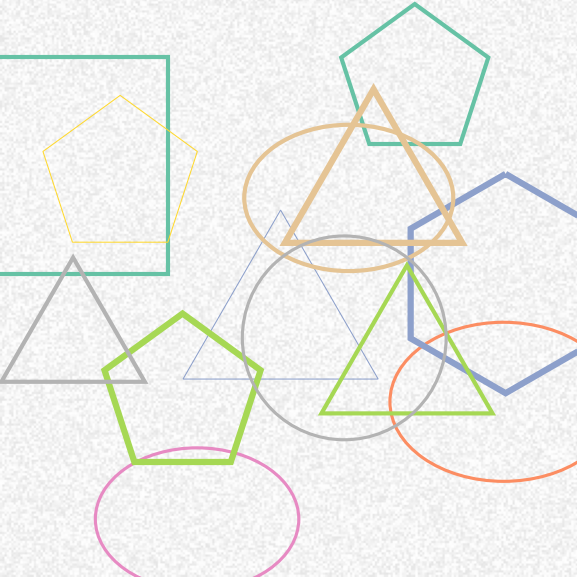[{"shape": "square", "thickness": 2, "radius": 0.94, "center": [0.103, 0.712]}, {"shape": "pentagon", "thickness": 2, "radius": 0.67, "center": [0.718, 0.858]}, {"shape": "oval", "thickness": 1.5, "radius": 0.98, "center": [0.872, 0.303]}, {"shape": "hexagon", "thickness": 3, "radius": 0.95, "center": [0.876, 0.508]}, {"shape": "triangle", "thickness": 0.5, "radius": 0.98, "center": [0.486, 0.44]}, {"shape": "oval", "thickness": 1.5, "radius": 0.88, "center": [0.341, 0.1]}, {"shape": "pentagon", "thickness": 3, "radius": 0.71, "center": [0.316, 0.314]}, {"shape": "triangle", "thickness": 2, "radius": 0.85, "center": [0.705, 0.369]}, {"shape": "pentagon", "thickness": 0.5, "radius": 0.7, "center": [0.208, 0.693]}, {"shape": "oval", "thickness": 2, "radius": 0.9, "center": [0.604, 0.656]}, {"shape": "triangle", "thickness": 3, "radius": 0.89, "center": [0.647, 0.667]}, {"shape": "circle", "thickness": 1.5, "radius": 0.88, "center": [0.596, 0.414]}, {"shape": "triangle", "thickness": 2, "radius": 0.72, "center": [0.127, 0.41]}]